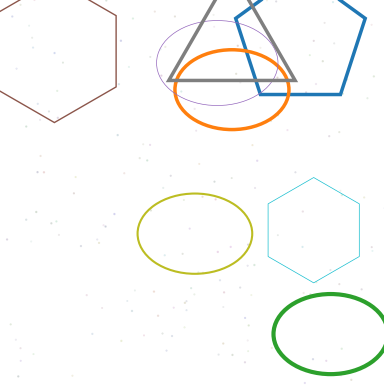[{"shape": "pentagon", "thickness": 2.5, "radius": 0.88, "center": [0.78, 0.898]}, {"shape": "oval", "thickness": 2.5, "radius": 0.74, "center": [0.602, 0.767]}, {"shape": "oval", "thickness": 3, "radius": 0.74, "center": [0.859, 0.132]}, {"shape": "oval", "thickness": 0.5, "radius": 0.79, "center": [0.564, 0.836]}, {"shape": "hexagon", "thickness": 1, "radius": 0.93, "center": [0.141, 0.867]}, {"shape": "triangle", "thickness": 2.5, "radius": 0.95, "center": [0.602, 0.886]}, {"shape": "oval", "thickness": 1.5, "radius": 0.74, "center": [0.506, 0.393]}, {"shape": "hexagon", "thickness": 0.5, "radius": 0.68, "center": [0.815, 0.402]}]